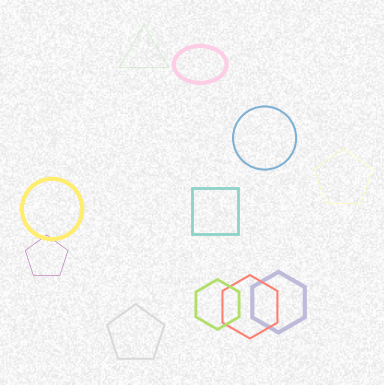[{"shape": "square", "thickness": 2, "radius": 0.3, "center": [0.559, 0.453]}, {"shape": "pentagon", "thickness": 0.5, "radius": 0.4, "center": [0.892, 0.536]}, {"shape": "hexagon", "thickness": 3, "radius": 0.39, "center": [0.723, 0.215]}, {"shape": "hexagon", "thickness": 1.5, "radius": 0.41, "center": [0.649, 0.203]}, {"shape": "circle", "thickness": 1.5, "radius": 0.41, "center": [0.687, 0.641]}, {"shape": "hexagon", "thickness": 2, "radius": 0.32, "center": [0.565, 0.209]}, {"shape": "oval", "thickness": 3, "radius": 0.34, "center": [0.52, 0.833]}, {"shape": "pentagon", "thickness": 1.5, "radius": 0.39, "center": [0.353, 0.132]}, {"shape": "pentagon", "thickness": 0.5, "radius": 0.29, "center": [0.121, 0.331]}, {"shape": "triangle", "thickness": 0.5, "radius": 0.37, "center": [0.374, 0.861]}, {"shape": "circle", "thickness": 3, "radius": 0.39, "center": [0.135, 0.457]}]